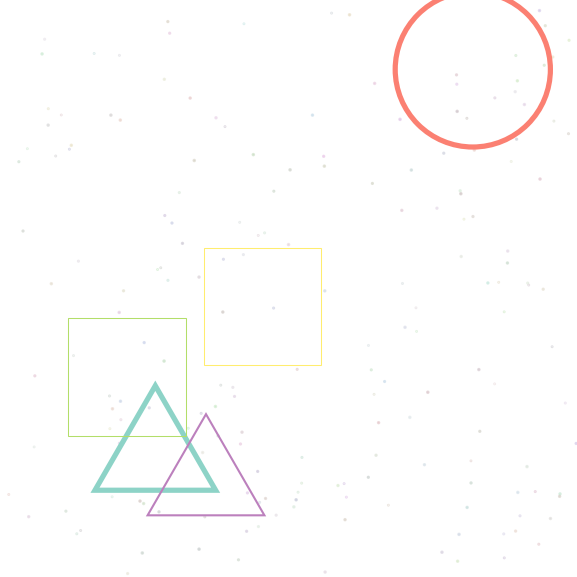[{"shape": "triangle", "thickness": 2.5, "radius": 0.6, "center": [0.269, 0.211]}, {"shape": "circle", "thickness": 2.5, "radius": 0.67, "center": [0.819, 0.879]}, {"shape": "square", "thickness": 0.5, "radius": 0.51, "center": [0.221, 0.346]}, {"shape": "triangle", "thickness": 1, "radius": 0.58, "center": [0.357, 0.165]}, {"shape": "square", "thickness": 0.5, "radius": 0.5, "center": [0.455, 0.468]}]